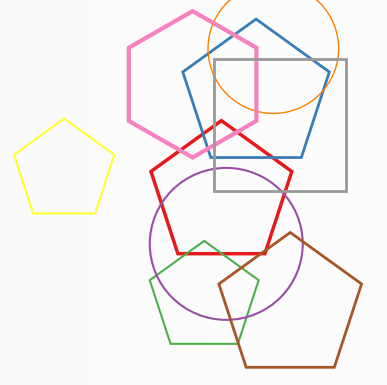[{"shape": "pentagon", "thickness": 2.5, "radius": 0.96, "center": [0.571, 0.496]}, {"shape": "pentagon", "thickness": 2, "radius": 0.99, "center": [0.661, 0.752]}, {"shape": "pentagon", "thickness": 1.5, "radius": 0.74, "center": [0.527, 0.227]}, {"shape": "circle", "thickness": 1.5, "radius": 0.99, "center": [0.584, 0.367]}, {"shape": "circle", "thickness": 1, "radius": 0.84, "center": [0.705, 0.874]}, {"shape": "pentagon", "thickness": 1.5, "radius": 0.68, "center": [0.166, 0.556]}, {"shape": "pentagon", "thickness": 2, "radius": 0.97, "center": [0.749, 0.203]}, {"shape": "hexagon", "thickness": 3, "radius": 0.95, "center": [0.497, 0.781]}, {"shape": "square", "thickness": 2, "radius": 0.85, "center": [0.722, 0.676]}]